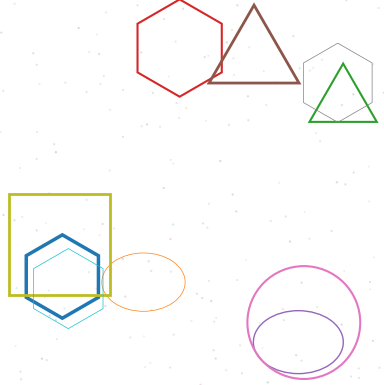[{"shape": "hexagon", "thickness": 2.5, "radius": 0.54, "center": [0.162, 0.282]}, {"shape": "oval", "thickness": 0.5, "radius": 0.54, "center": [0.373, 0.267]}, {"shape": "triangle", "thickness": 1.5, "radius": 0.5, "center": [0.891, 0.734]}, {"shape": "hexagon", "thickness": 1.5, "radius": 0.63, "center": [0.467, 0.875]}, {"shape": "oval", "thickness": 1, "radius": 0.58, "center": [0.775, 0.111]}, {"shape": "triangle", "thickness": 2, "radius": 0.67, "center": [0.66, 0.852]}, {"shape": "circle", "thickness": 1.5, "radius": 0.73, "center": [0.789, 0.162]}, {"shape": "hexagon", "thickness": 0.5, "radius": 0.51, "center": [0.877, 0.785]}, {"shape": "square", "thickness": 2, "radius": 0.66, "center": [0.155, 0.366]}, {"shape": "hexagon", "thickness": 0.5, "radius": 0.52, "center": [0.178, 0.25]}]